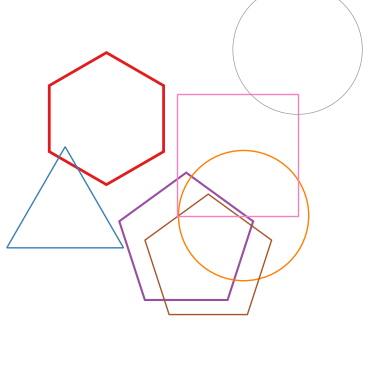[{"shape": "hexagon", "thickness": 2, "radius": 0.86, "center": [0.276, 0.692]}, {"shape": "triangle", "thickness": 1, "radius": 0.88, "center": [0.169, 0.444]}, {"shape": "pentagon", "thickness": 1.5, "radius": 0.91, "center": [0.484, 0.369]}, {"shape": "circle", "thickness": 1, "radius": 0.85, "center": [0.633, 0.44]}, {"shape": "pentagon", "thickness": 1, "radius": 0.86, "center": [0.541, 0.323]}, {"shape": "square", "thickness": 1, "radius": 0.79, "center": [0.618, 0.597]}, {"shape": "circle", "thickness": 0.5, "radius": 0.84, "center": [0.773, 0.871]}]